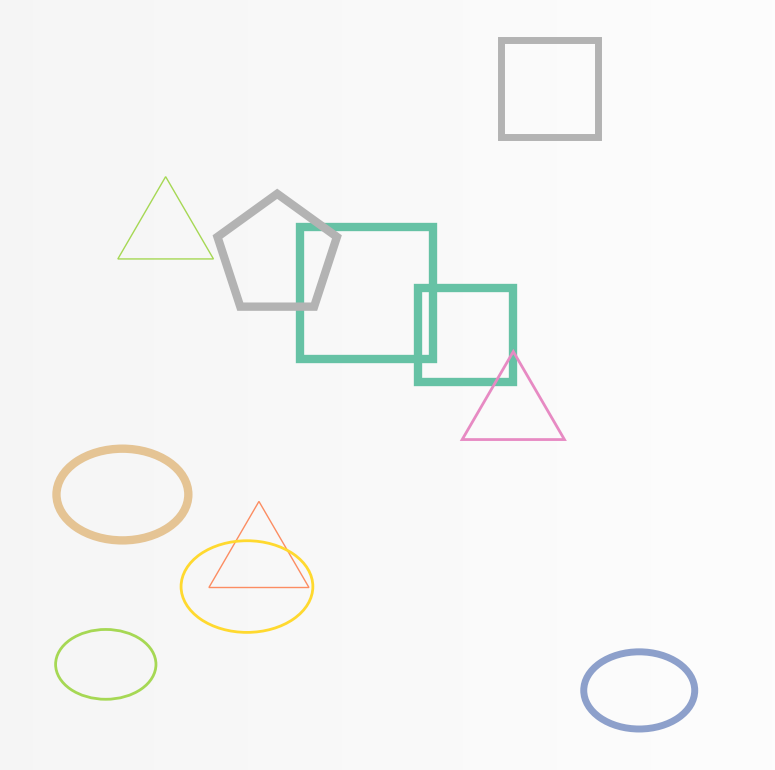[{"shape": "square", "thickness": 3, "radius": 0.31, "center": [0.6, 0.565]}, {"shape": "square", "thickness": 3, "radius": 0.43, "center": [0.473, 0.62]}, {"shape": "triangle", "thickness": 0.5, "radius": 0.37, "center": [0.334, 0.274]}, {"shape": "oval", "thickness": 2.5, "radius": 0.36, "center": [0.825, 0.103]}, {"shape": "triangle", "thickness": 1, "radius": 0.38, "center": [0.662, 0.467]}, {"shape": "triangle", "thickness": 0.5, "radius": 0.36, "center": [0.214, 0.699]}, {"shape": "oval", "thickness": 1, "radius": 0.32, "center": [0.136, 0.137]}, {"shape": "oval", "thickness": 1, "radius": 0.43, "center": [0.319, 0.238]}, {"shape": "oval", "thickness": 3, "radius": 0.43, "center": [0.158, 0.358]}, {"shape": "square", "thickness": 2.5, "radius": 0.32, "center": [0.709, 0.885]}, {"shape": "pentagon", "thickness": 3, "radius": 0.41, "center": [0.358, 0.667]}]